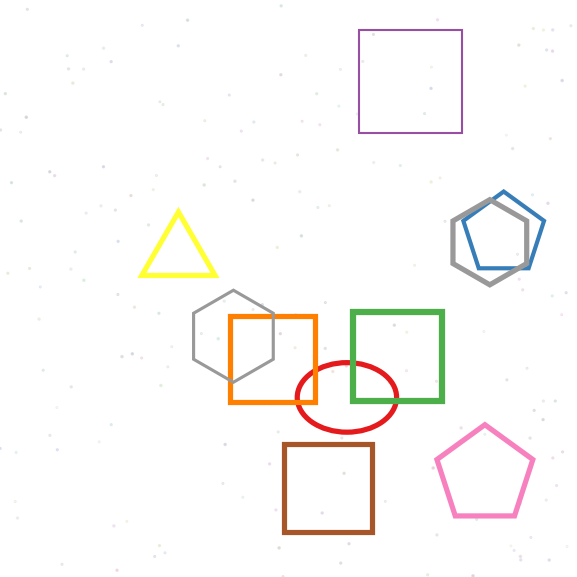[{"shape": "oval", "thickness": 2.5, "radius": 0.43, "center": [0.601, 0.311]}, {"shape": "pentagon", "thickness": 2, "radius": 0.37, "center": [0.872, 0.594]}, {"shape": "square", "thickness": 3, "radius": 0.39, "center": [0.688, 0.381]}, {"shape": "square", "thickness": 1, "radius": 0.45, "center": [0.711, 0.858]}, {"shape": "square", "thickness": 2.5, "radius": 0.37, "center": [0.472, 0.378]}, {"shape": "triangle", "thickness": 2.5, "radius": 0.37, "center": [0.309, 0.559]}, {"shape": "square", "thickness": 2.5, "radius": 0.38, "center": [0.568, 0.154]}, {"shape": "pentagon", "thickness": 2.5, "radius": 0.44, "center": [0.84, 0.176]}, {"shape": "hexagon", "thickness": 2.5, "radius": 0.37, "center": [0.848, 0.58]}, {"shape": "hexagon", "thickness": 1.5, "radius": 0.4, "center": [0.404, 0.417]}]